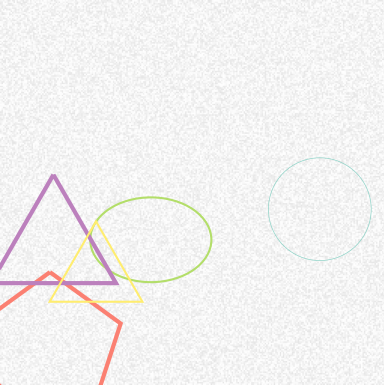[{"shape": "circle", "thickness": 0.5, "radius": 0.67, "center": [0.831, 0.457]}, {"shape": "pentagon", "thickness": 3, "radius": 0.97, "center": [0.13, 0.1]}, {"shape": "oval", "thickness": 1.5, "radius": 0.79, "center": [0.392, 0.377]}, {"shape": "triangle", "thickness": 3, "radius": 0.94, "center": [0.139, 0.358]}, {"shape": "triangle", "thickness": 1.5, "radius": 0.7, "center": [0.249, 0.286]}]